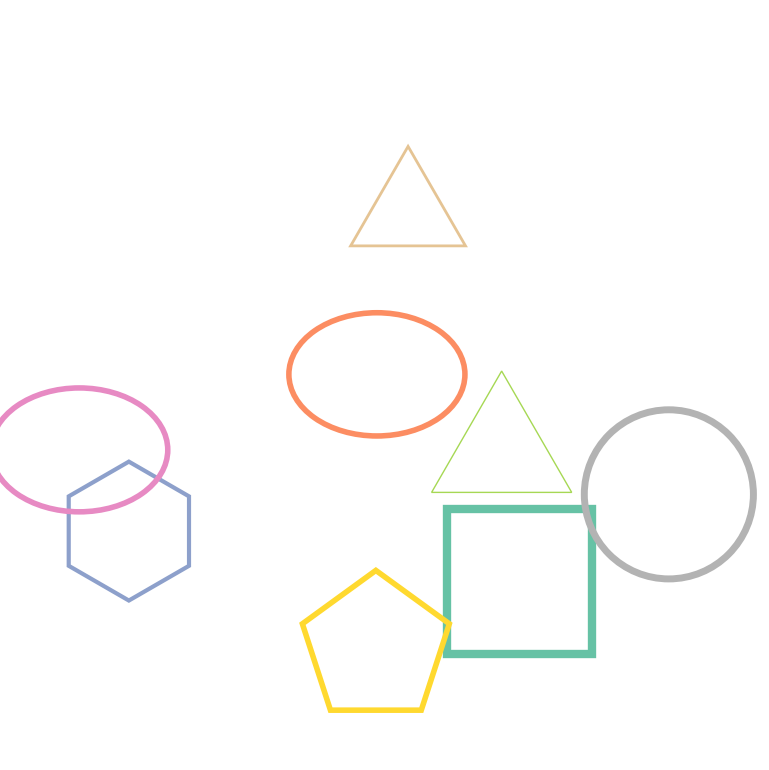[{"shape": "square", "thickness": 3, "radius": 0.47, "center": [0.674, 0.245]}, {"shape": "oval", "thickness": 2, "radius": 0.57, "center": [0.489, 0.514]}, {"shape": "hexagon", "thickness": 1.5, "radius": 0.45, "center": [0.167, 0.31]}, {"shape": "oval", "thickness": 2, "radius": 0.57, "center": [0.103, 0.416]}, {"shape": "triangle", "thickness": 0.5, "radius": 0.53, "center": [0.651, 0.413]}, {"shape": "pentagon", "thickness": 2, "radius": 0.5, "center": [0.488, 0.159]}, {"shape": "triangle", "thickness": 1, "radius": 0.43, "center": [0.53, 0.724]}, {"shape": "circle", "thickness": 2.5, "radius": 0.55, "center": [0.869, 0.358]}]